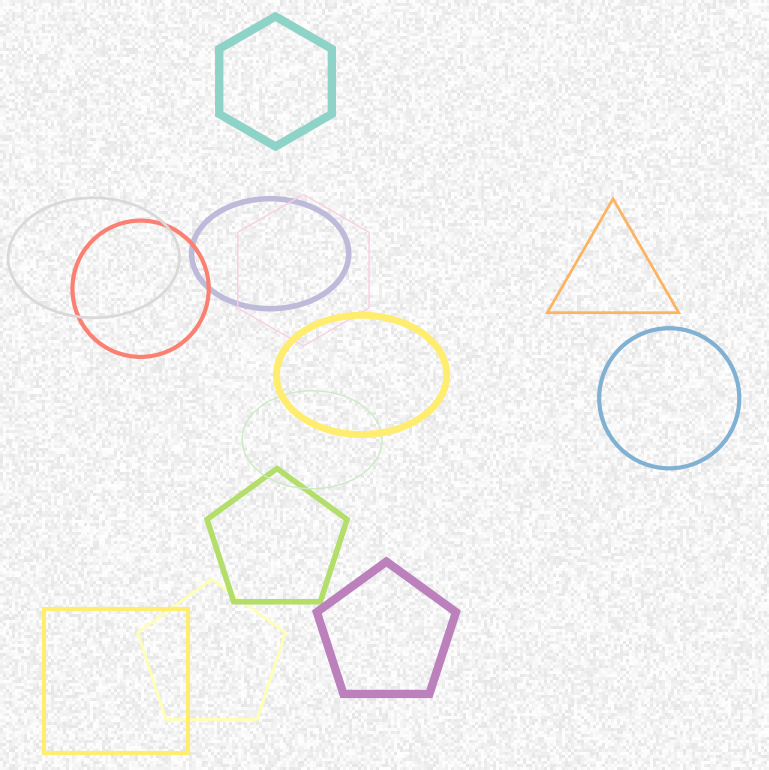[{"shape": "hexagon", "thickness": 3, "radius": 0.42, "center": [0.358, 0.894]}, {"shape": "pentagon", "thickness": 1, "radius": 0.5, "center": [0.275, 0.147]}, {"shape": "oval", "thickness": 2, "radius": 0.51, "center": [0.351, 0.671]}, {"shape": "circle", "thickness": 1.5, "radius": 0.44, "center": [0.183, 0.625]}, {"shape": "circle", "thickness": 1.5, "radius": 0.45, "center": [0.869, 0.483]}, {"shape": "triangle", "thickness": 1, "radius": 0.49, "center": [0.796, 0.643]}, {"shape": "pentagon", "thickness": 2, "radius": 0.48, "center": [0.36, 0.296]}, {"shape": "hexagon", "thickness": 0.5, "radius": 0.49, "center": [0.394, 0.649]}, {"shape": "oval", "thickness": 1, "radius": 0.56, "center": [0.122, 0.665]}, {"shape": "pentagon", "thickness": 3, "radius": 0.47, "center": [0.502, 0.176]}, {"shape": "oval", "thickness": 0.5, "radius": 0.45, "center": [0.405, 0.429]}, {"shape": "oval", "thickness": 2.5, "radius": 0.55, "center": [0.47, 0.513]}, {"shape": "square", "thickness": 1.5, "radius": 0.47, "center": [0.151, 0.115]}]